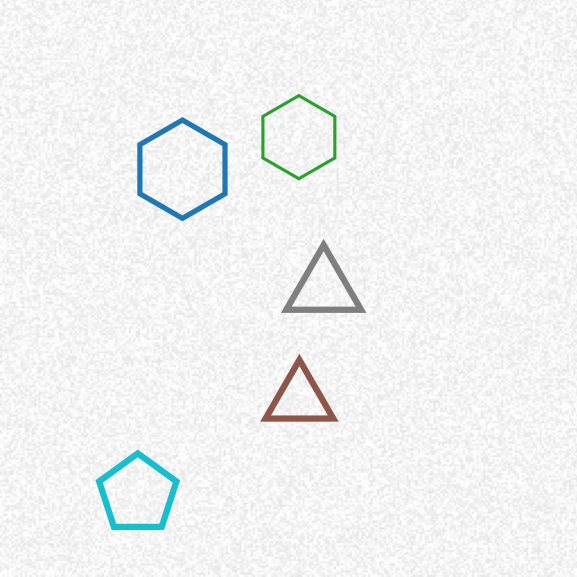[{"shape": "hexagon", "thickness": 2.5, "radius": 0.43, "center": [0.316, 0.706]}, {"shape": "hexagon", "thickness": 1.5, "radius": 0.36, "center": [0.518, 0.762]}, {"shape": "triangle", "thickness": 3, "radius": 0.34, "center": [0.518, 0.308]}, {"shape": "triangle", "thickness": 3, "radius": 0.37, "center": [0.56, 0.5]}, {"shape": "pentagon", "thickness": 3, "radius": 0.35, "center": [0.239, 0.144]}]